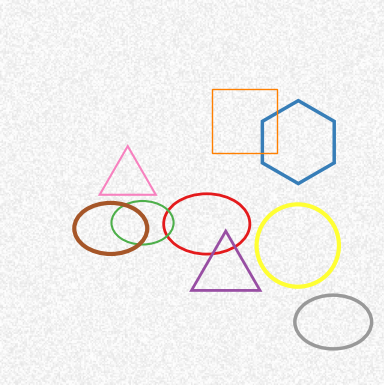[{"shape": "oval", "thickness": 2, "radius": 0.56, "center": [0.537, 0.418]}, {"shape": "hexagon", "thickness": 2.5, "radius": 0.54, "center": [0.775, 0.631]}, {"shape": "oval", "thickness": 1.5, "radius": 0.4, "center": [0.37, 0.421]}, {"shape": "triangle", "thickness": 2, "radius": 0.51, "center": [0.586, 0.297]}, {"shape": "square", "thickness": 1, "radius": 0.42, "center": [0.635, 0.686]}, {"shape": "circle", "thickness": 3, "radius": 0.53, "center": [0.773, 0.362]}, {"shape": "oval", "thickness": 3, "radius": 0.47, "center": [0.288, 0.407]}, {"shape": "triangle", "thickness": 1.5, "radius": 0.42, "center": [0.332, 0.536]}, {"shape": "oval", "thickness": 2.5, "radius": 0.5, "center": [0.866, 0.164]}]